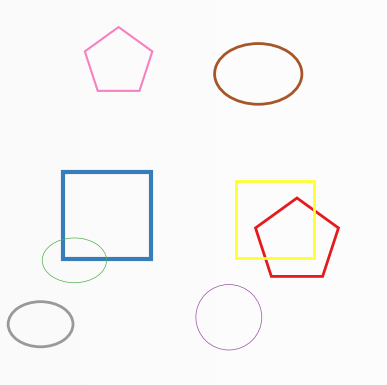[{"shape": "pentagon", "thickness": 2, "radius": 0.56, "center": [0.766, 0.373]}, {"shape": "square", "thickness": 3, "radius": 0.57, "center": [0.275, 0.44]}, {"shape": "oval", "thickness": 0.5, "radius": 0.42, "center": [0.192, 0.324]}, {"shape": "circle", "thickness": 0.5, "radius": 0.43, "center": [0.591, 0.176]}, {"shape": "square", "thickness": 2, "radius": 0.5, "center": [0.71, 0.429]}, {"shape": "oval", "thickness": 2, "radius": 0.56, "center": [0.666, 0.808]}, {"shape": "pentagon", "thickness": 1.5, "radius": 0.46, "center": [0.306, 0.838]}, {"shape": "oval", "thickness": 2, "radius": 0.42, "center": [0.105, 0.158]}]